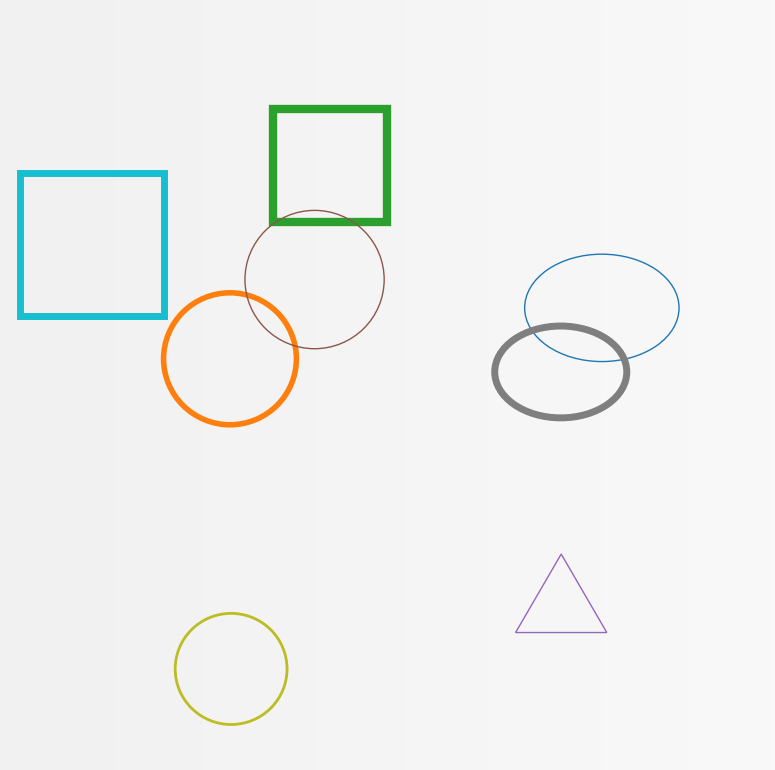[{"shape": "oval", "thickness": 0.5, "radius": 0.5, "center": [0.777, 0.6]}, {"shape": "circle", "thickness": 2, "radius": 0.43, "center": [0.297, 0.534]}, {"shape": "square", "thickness": 3, "radius": 0.37, "center": [0.426, 0.785]}, {"shape": "triangle", "thickness": 0.5, "radius": 0.34, "center": [0.724, 0.212]}, {"shape": "circle", "thickness": 0.5, "radius": 0.45, "center": [0.406, 0.637]}, {"shape": "oval", "thickness": 2.5, "radius": 0.43, "center": [0.724, 0.517]}, {"shape": "circle", "thickness": 1, "radius": 0.36, "center": [0.298, 0.131]}, {"shape": "square", "thickness": 2.5, "radius": 0.46, "center": [0.118, 0.682]}]